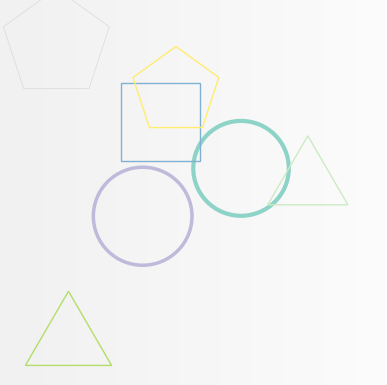[{"shape": "circle", "thickness": 3, "radius": 0.62, "center": [0.622, 0.563]}, {"shape": "circle", "thickness": 2.5, "radius": 0.64, "center": [0.368, 0.438]}, {"shape": "square", "thickness": 1, "radius": 0.51, "center": [0.413, 0.683]}, {"shape": "triangle", "thickness": 1, "radius": 0.64, "center": [0.177, 0.115]}, {"shape": "pentagon", "thickness": 0.5, "radius": 0.72, "center": [0.145, 0.886]}, {"shape": "triangle", "thickness": 1, "radius": 0.6, "center": [0.794, 0.528]}, {"shape": "pentagon", "thickness": 1, "radius": 0.58, "center": [0.454, 0.763]}]